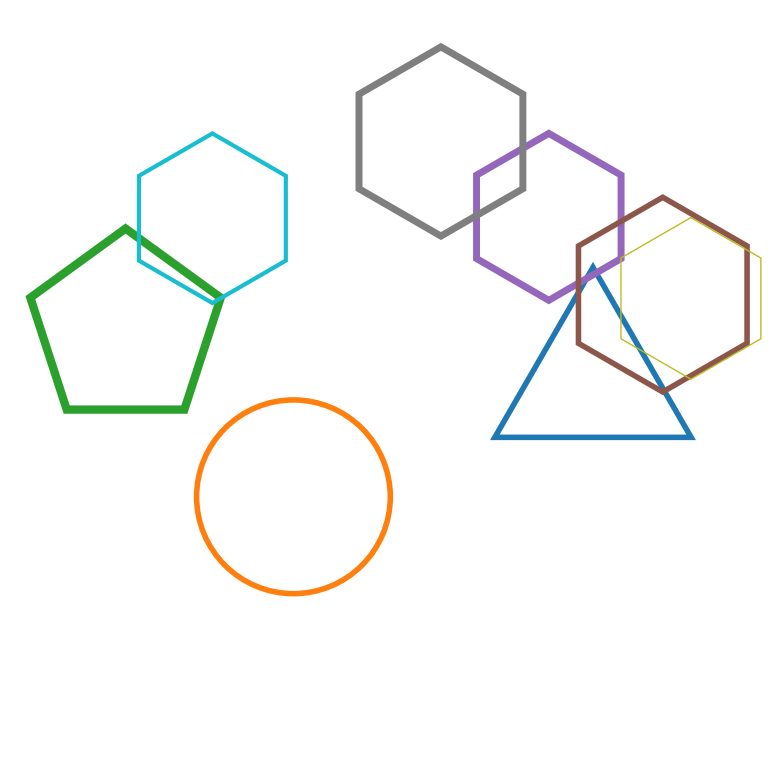[{"shape": "triangle", "thickness": 2, "radius": 0.74, "center": [0.77, 0.506]}, {"shape": "circle", "thickness": 2, "radius": 0.63, "center": [0.381, 0.355]}, {"shape": "pentagon", "thickness": 3, "radius": 0.65, "center": [0.163, 0.573]}, {"shape": "hexagon", "thickness": 2.5, "radius": 0.54, "center": [0.713, 0.718]}, {"shape": "hexagon", "thickness": 2, "radius": 0.63, "center": [0.861, 0.617]}, {"shape": "hexagon", "thickness": 2.5, "radius": 0.61, "center": [0.573, 0.816]}, {"shape": "hexagon", "thickness": 0.5, "radius": 0.52, "center": [0.897, 0.612]}, {"shape": "hexagon", "thickness": 1.5, "radius": 0.55, "center": [0.276, 0.717]}]